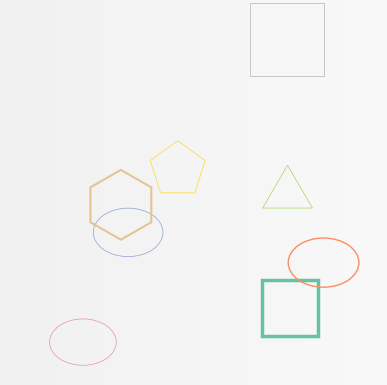[{"shape": "square", "thickness": 2.5, "radius": 0.36, "center": [0.748, 0.2]}, {"shape": "oval", "thickness": 1, "radius": 0.46, "center": [0.835, 0.318]}, {"shape": "oval", "thickness": 0.5, "radius": 0.45, "center": [0.331, 0.396]}, {"shape": "oval", "thickness": 0.5, "radius": 0.43, "center": [0.214, 0.111]}, {"shape": "triangle", "thickness": 0.5, "radius": 0.37, "center": [0.742, 0.497]}, {"shape": "pentagon", "thickness": 0.5, "radius": 0.37, "center": [0.459, 0.56]}, {"shape": "hexagon", "thickness": 1.5, "radius": 0.45, "center": [0.312, 0.468]}, {"shape": "square", "thickness": 0.5, "radius": 0.47, "center": [0.741, 0.897]}]